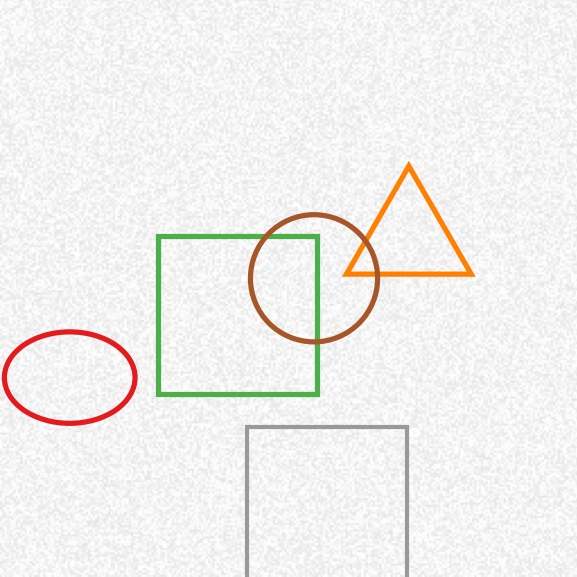[{"shape": "oval", "thickness": 2.5, "radius": 0.57, "center": [0.121, 0.345]}, {"shape": "square", "thickness": 2.5, "radius": 0.69, "center": [0.411, 0.454]}, {"shape": "triangle", "thickness": 2.5, "radius": 0.62, "center": [0.708, 0.587]}, {"shape": "circle", "thickness": 2.5, "radius": 0.55, "center": [0.544, 0.517]}, {"shape": "square", "thickness": 2, "radius": 0.69, "center": [0.566, 0.122]}]